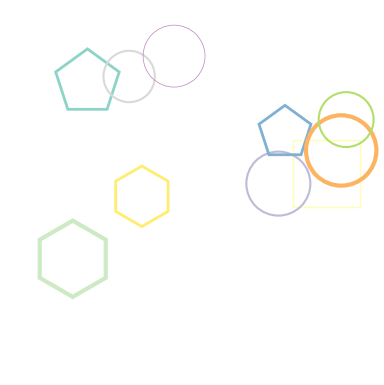[{"shape": "pentagon", "thickness": 2, "radius": 0.43, "center": [0.227, 0.786]}, {"shape": "square", "thickness": 1, "radius": 0.44, "center": [0.849, 0.55]}, {"shape": "circle", "thickness": 1.5, "radius": 0.42, "center": [0.723, 0.523]}, {"shape": "pentagon", "thickness": 2, "radius": 0.35, "center": [0.74, 0.655]}, {"shape": "circle", "thickness": 3, "radius": 0.46, "center": [0.886, 0.609]}, {"shape": "circle", "thickness": 1.5, "radius": 0.36, "center": [0.899, 0.689]}, {"shape": "circle", "thickness": 1.5, "radius": 0.33, "center": [0.336, 0.801]}, {"shape": "circle", "thickness": 0.5, "radius": 0.4, "center": [0.452, 0.854]}, {"shape": "hexagon", "thickness": 3, "radius": 0.49, "center": [0.189, 0.328]}, {"shape": "hexagon", "thickness": 2, "radius": 0.39, "center": [0.369, 0.49]}]